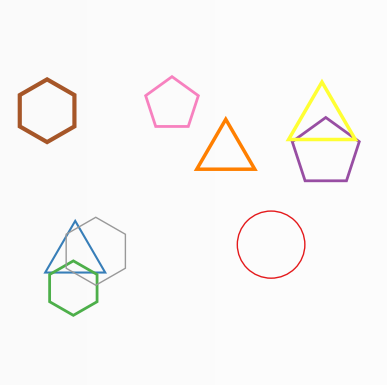[{"shape": "circle", "thickness": 1, "radius": 0.44, "center": [0.7, 0.365]}, {"shape": "triangle", "thickness": 1.5, "radius": 0.45, "center": [0.194, 0.337]}, {"shape": "hexagon", "thickness": 2, "radius": 0.35, "center": [0.189, 0.252]}, {"shape": "pentagon", "thickness": 2, "radius": 0.45, "center": [0.841, 0.604]}, {"shape": "triangle", "thickness": 2.5, "radius": 0.43, "center": [0.583, 0.604]}, {"shape": "triangle", "thickness": 2.5, "radius": 0.5, "center": [0.831, 0.687]}, {"shape": "hexagon", "thickness": 3, "radius": 0.41, "center": [0.122, 0.712]}, {"shape": "pentagon", "thickness": 2, "radius": 0.36, "center": [0.444, 0.729]}, {"shape": "hexagon", "thickness": 1, "radius": 0.44, "center": [0.247, 0.347]}]